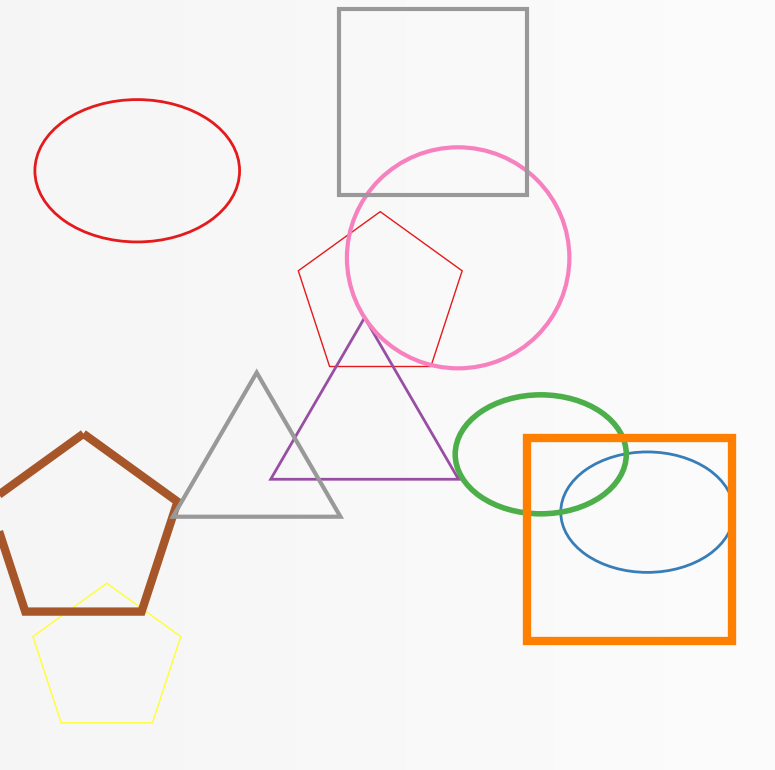[{"shape": "oval", "thickness": 1, "radius": 0.66, "center": [0.177, 0.778]}, {"shape": "pentagon", "thickness": 0.5, "radius": 0.56, "center": [0.491, 0.614]}, {"shape": "oval", "thickness": 1, "radius": 0.56, "center": [0.835, 0.335]}, {"shape": "oval", "thickness": 2, "radius": 0.55, "center": [0.698, 0.41]}, {"shape": "triangle", "thickness": 1, "radius": 0.7, "center": [0.47, 0.448]}, {"shape": "square", "thickness": 3, "radius": 0.66, "center": [0.812, 0.299]}, {"shape": "pentagon", "thickness": 0.5, "radius": 0.5, "center": [0.138, 0.142]}, {"shape": "pentagon", "thickness": 3, "radius": 0.64, "center": [0.108, 0.309]}, {"shape": "circle", "thickness": 1.5, "radius": 0.72, "center": [0.591, 0.665]}, {"shape": "square", "thickness": 1.5, "radius": 0.61, "center": [0.559, 0.868]}, {"shape": "triangle", "thickness": 1.5, "radius": 0.62, "center": [0.331, 0.391]}]